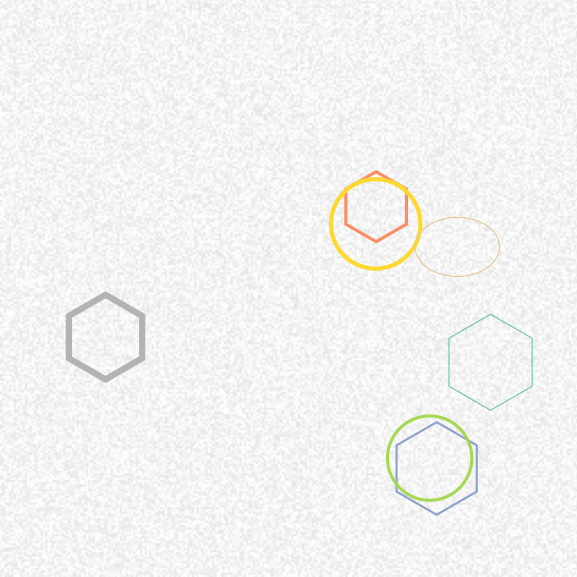[{"shape": "hexagon", "thickness": 0.5, "radius": 0.42, "center": [0.849, 0.372]}, {"shape": "hexagon", "thickness": 1.5, "radius": 0.3, "center": [0.651, 0.641]}, {"shape": "hexagon", "thickness": 1, "radius": 0.4, "center": [0.756, 0.188]}, {"shape": "circle", "thickness": 1.5, "radius": 0.37, "center": [0.744, 0.206]}, {"shape": "circle", "thickness": 2, "radius": 0.39, "center": [0.651, 0.611]}, {"shape": "oval", "thickness": 0.5, "radius": 0.37, "center": [0.792, 0.572]}, {"shape": "hexagon", "thickness": 3, "radius": 0.37, "center": [0.183, 0.415]}]